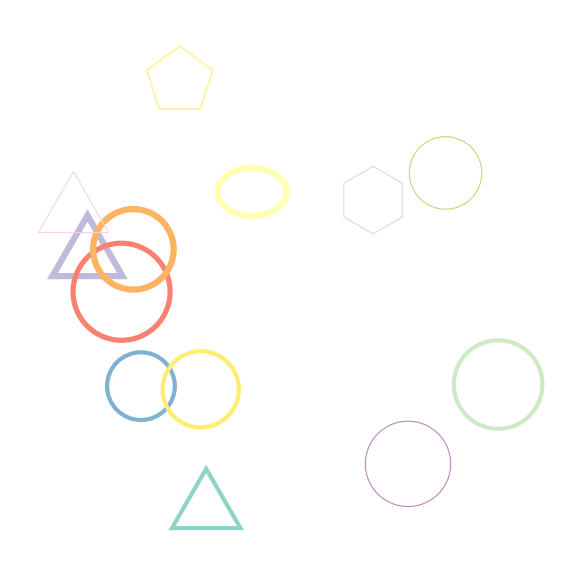[{"shape": "triangle", "thickness": 2, "radius": 0.34, "center": [0.357, 0.119]}, {"shape": "oval", "thickness": 3, "radius": 0.3, "center": [0.436, 0.667]}, {"shape": "triangle", "thickness": 3, "radius": 0.35, "center": [0.151, 0.556]}, {"shape": "circle", "thickness": 2.5, "radius": 0.42, "center": [0.211, 0.494]}, {"shape": "circle", "thickness": 2, "radius": 0.29, "center": [0.244, 0.33]}, {"shape": "circle", "thickness": 3, "radius": 0.35, "center": [0.231, 0.567]}, {"shape": "circle", "thickness": 0.5, "radius": 0.31, "center": [0.772, 0.7]}, {"shape": "triangle", "thickness": 0.5, "radius": 0.35, "center": [0.127, 0.632]}, {"shape": "hexagon", "thickness": 0.5, "radius": 0.29, "center": [0.646, 0.653]}, {"shape": "circle", "thickness": 0.5, "radius": 0.37, "center": [0.707, 0.196]}, {"shape": "circle", "thickness": 2, "radius": 0.38, "center": [0.863, 0.333]}, {"shape": "pentagon", "thickness": 0.5, "radius": 0.3, "center": [0.311, 0.859]}, {"shape": "circle", "thickness": 2, "radius": 0.33, "center": [0.348, 0.325]}]